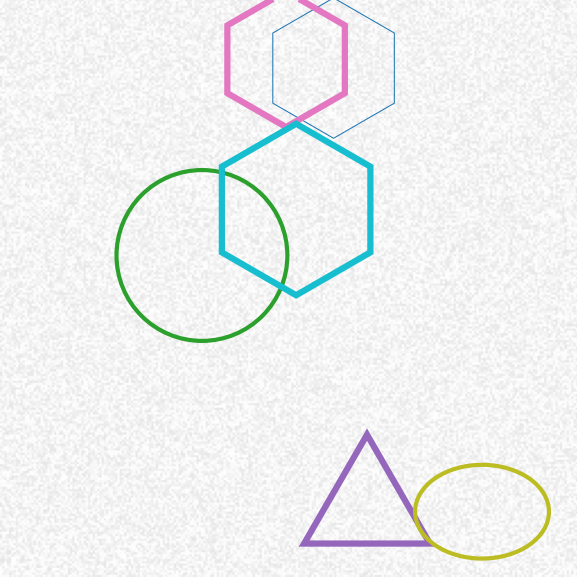[{"shape": "hexagon", "thickness": 0.5, "radius": 0.61, "center": [0.578, 0.881]}, {"shape": "circle", "thickness": 2, "radius": 0.74, "center": [0.35, 0.557]}, {"shape": "triangle", "thickness": 3, "radius": 0.63, "center": [0.636, 0.121]}, {"shape": "hexagon", "thickness": 3, "radius": 0.59, "center": [0.495, 0.896]}, {"shape": "oval", "thickness": 2, "radius": 0.58, "center": [0.835, 0.113]}, {"shape": "hexagon", "thickness": 3, "radius": 0.74, "center": [0.513, 0.636]}]